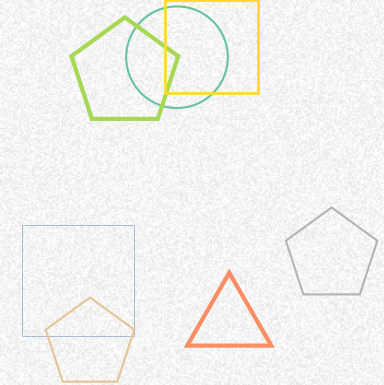[{"shape": "circle", "thickness": 1.5, "radius": 0.66, "center": [0.46, 0.851]}, {"shape": "triangle", "thickness": 3, "radius": 0.63, "center": [0.596, 0.165]}, {"shape": "square", "thickness": 0.5, "radius": 0.72, "center": [0.203, 0.271]}, {"shape": "pentagon", "thickness": 3, "radius": 0.73, "center": [0.324, 0.809]}, {"shape": "square", "thickness": 2, "radius": 0.6, "center": [0.549, 0.88]}, {"shape": "pentagon", "thickness": 1.5, "radius": 0.6, "center": [0.234, 0.106]}, {"shape": "pentagon", "thickness": 1.5, "radius": 0.62, "center": [0.861, 0.336]}]